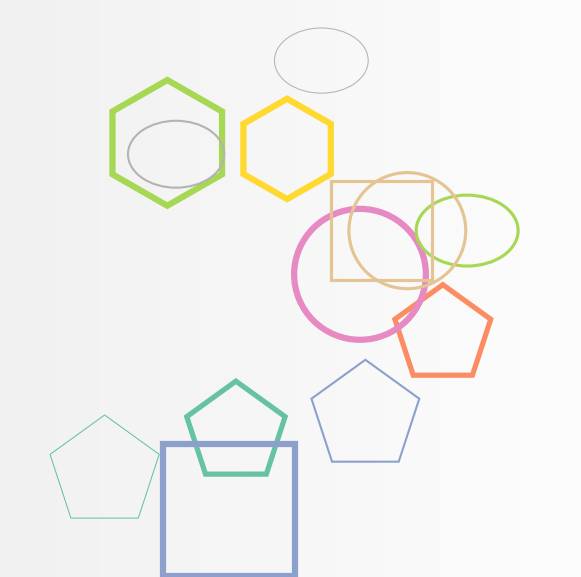[{"shape": "pentagon", "thickness": 0.5, "radius": 0.49, "center": [0.18, 0.182]}, {"shape": "pentagon", "thickness": 2.5, "radius": 0.45, "center": [0.406, 0.25]}, {"shape": "pentagon", "thickness": 2.5, "radius": 0.43, "center": [0.762, 0.42]}, {"shape": "square", "thickness": 3, "radius": 0.57, "center": [0.394, 0.115]}, {"shape": "pentagon", "thickness": 1, "radius": 0.49, "center": [0.629, 0.279]}, {"shape": "circle", "thickness": 3, "radius": 0.57, "center": [0.619, 0.524]}, {"shape": "hexagon", "thickness": 3, "radius": 0.54, "center": [0.288, 0.752]}, {"shape": "oval", "thickness": 1.5, "radius": 0.44, "center": [0.804, 0.6]}, {"shape": "hexagon", "thickness": 3, "radius": 0.43, "center": [0.494, 0.741]}, {"shape": "circle", "thickness": 1.5, "radius": 0.5, "center": [0.701, 0.6]}, {"shape": "square", "thickness": 1.5, "radius": 0.43, "center": [0.656, 0.6]}, {"shape": "oval", "thickness": 1, "radius": 0.41, "center": [0.303, 0.732]}, {"shape": "oval", "thickness": 0.5, "radius": 0.4, "center": [0.553, 0.894]}]